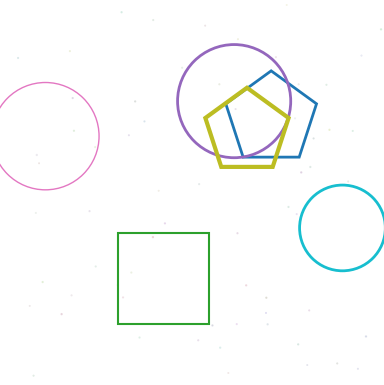[{"shape": "pentagon", "thickness": 2, "radius": 0.62, "center": [0.704, 0.692]}, {"shape": "square", "thickness": 1.5, "radius": 0.59, "center": [0.426, 0.276]}, {"shape": "circle", "thickness": 2, "radius": 0.73, "center": [0.608, 0.737]}, {"shape": "circle", "thickness": 1, "radius": 0.7, "center": [0.118, 0.646]}, {"shape": "pentagon", "thickness": 3, "radius": 0.57, "center": [0.642, 0.658]}, {"shape": "circle", "thickness": 2, "radius": 0.56, "center": [0.889, 0.408]}]